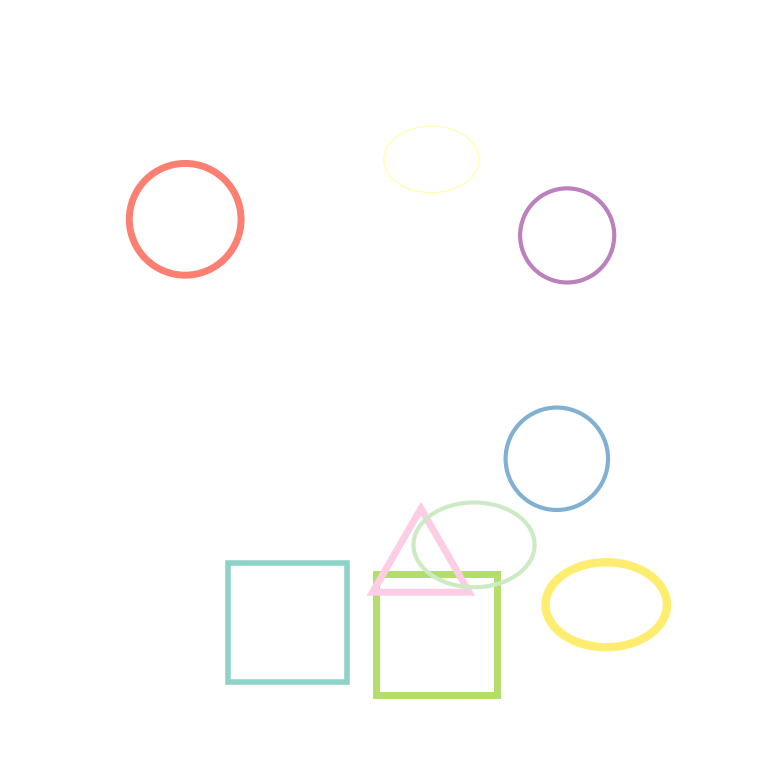[{"shape": "square", "thickness": 2, "radius": 0.39, "center": [0.374, 0.192]}, {"shape": "oval", "thickness": 0.5, "radius": 0.31, "center": [0.56, 0.793]}, {"shape": "circle", "thickness": 2.5, "radius": 0.36, "center": [0.24, 0.715]}, {"shape": "circle", "thickness": 1.5, "radius": 0.33, "center": [0.723, 0.404]}, {"shape": "square", "thickness": 2.5, "radius": 0.39, "center": [0.567, 0.176]}, {"shape": "triangle", "thickness": 2.5, "radius": 0.36, "center": [0.547, 0.267]}, {"shape": "circle", "thickness": 1.5, "radius": 0.31, "center": [0.737, 0.694]}, {"shape": "oval", "thickness": 1.5, "radius": 0.39, "center": [0.616, 0.292]}, {"shape": "oval", "thickness": 3, "radius": 0.39, "center": [0.787, 0.215]}]